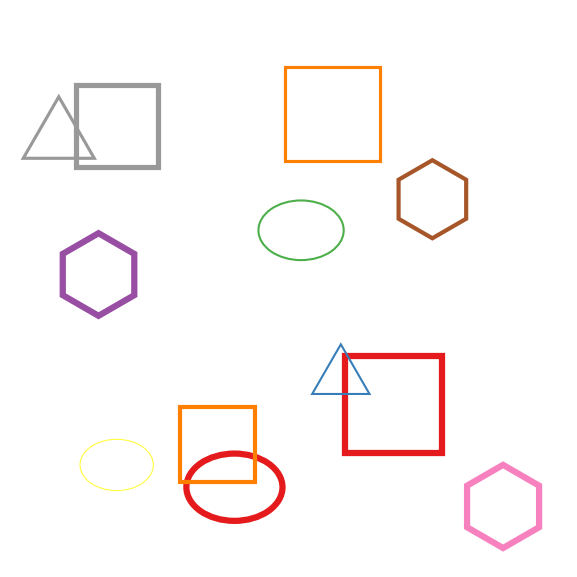[{"shape": "square", "thickness": 3, "radius": 0.42, "center": [0.681, 0.299]}, {"shape": "oval", "thickness": 3, "radius": 0.42, "center": [0.406, 0.155]}, {"shape": "triangle", "thickness": 1, "radius": 0.29, "center": [0.59, 0.346]}, {"shape": "oval", "thickness": 1, "radius": 0.37, "center": [0.521, 0.6]}, {"shape": "hexagon", "thickness": 3, "radius": 0.36, "center": [0.171, 0.524]}, {"shape": "square", "thickness": 1.5, "radius": 0.41, "center": [0.575, 0.802]}, {"shape": "square", "thickness": 2, "radius": 0.33, "center": [0.377, 0.229]}, {"shape": "oval", "thickness": 0.5, "radius": 0.32, "center": [0.202, 0.194]}, {"shape": "hexagon", "thickness": 2, "radius": 0.34, "center": [0.749, 0.654]}, {"shape": "hexagon", "thickness": 3, "radius": 0.36, "center": [0.871, 0.122]}, {"shape": "square", "thickness": 2.5, "radius": 0.36, "center": [0.203, 0.781]}, {"shape": "triangle", "thickness": 1.5, "radius": 0.36, "center": [0.102, 0.761]}]